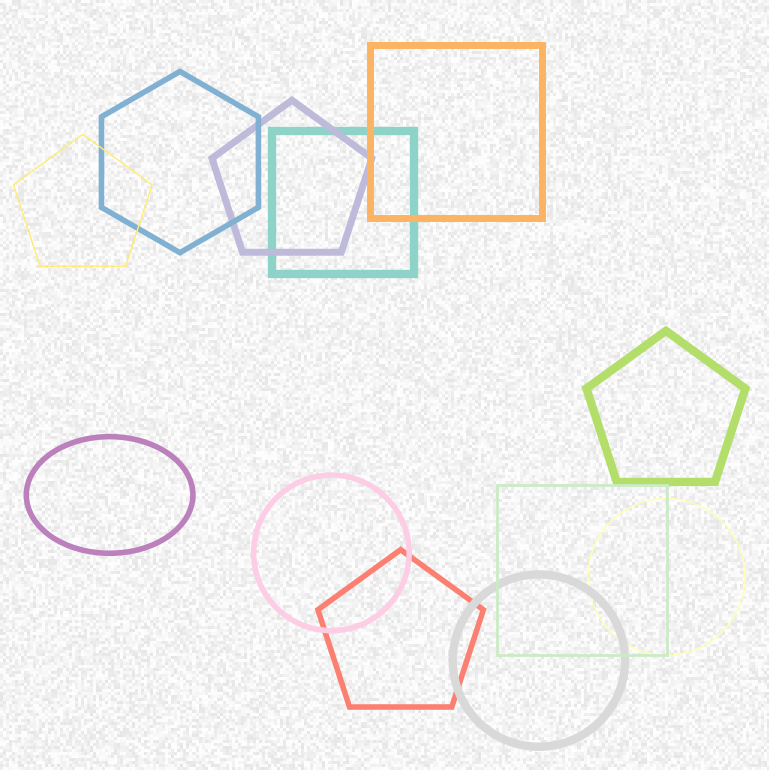[{"shape": "square", "thickness": 3, "radius": 0.46, "center": [0.445, 0.737]}, {"shape": "circle", "thickness": 0.5, "radius": 0.51, "center": [0.866, 0.251]}, {"shape": "pentagon", "thickness": 2.5, "radius": 0.55, "center": [0.379, 0.761]}, {"shape": "pentagon", "thickness": 2, "radius": 0.56, "center": [0.52, 0.173]}, {"shape": "hexagon", "thickness": 2, "radius": 0.59, "center": [0.234, 0.79]}, {"shape": "square", "thickness": 2.5, "radius": 0.56, "center": [0.592, 0.829]}, {"shape": "pentagon", "thickness": 3, "radius": 0.54, "center": [0.865, 0.462]}, {"shape": "circle", "thickness": 2, "radius": 0.51, "center": [0.43, 0.282]}, {"shape": "circle", "thickness": 3, "radius": 0.56, "center": [0.7, 0.142]}, {"shape": "oval", "thickness": 2, "radius": 0.54, "center": [0.142, 0.357]}, {"shape": "square", "thickness": 1, "radius": 0.55, "center": [0.756, 0.26]}, {"shape": "pentagon", "thickness": 0.5, "radius": 0.47, "center": [0.108, 0.731]}]